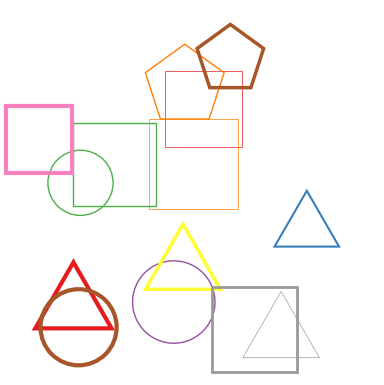[{"shape": "triangle", "thickness": 3, "radius": 0.57, "center": [0.191, 0.204]}, {"shape": "square", "thickness": 0.5, "radius": 0.5, "center": [0.528, 0.717]}, {"shape": "triangle", "thickness": 1.5, "radius": 0.48, "center": [0.797, 0.408]}, {"shape": "square", "thickness": 1, "radius": 0.54, "center": [0.297, 0.572]}, {"shape": "circle", "thickness": 1, "radius": 0.42, "center": [0.209, 0.525]}, {"shape": "circle", "thickness": 1, "radius": 0.54, "center": [0.451, 0.216]}, {"shape": "pentagon", "thickness": 1, "radius": 0.54, "center": [0.48, 0.778]}, {"shape": "square", "thickness": 0.5, "radius": 0.58, "center": [0.502, 0.574]}, {"shape": "triangle", "thickness": 2.5, "radius": 0.56, "center": [0.475, 0.305]}, {"shape": "pentagon", "thickness": 2.5, "radius": 0.45, "center": [0.598, 0.846]}, {"shape": "circle", "thickness": 3, "radius": 0.49, "center": [0.204, 0.15]}, {"shape": "square", "thickness": 3, "radius": 0.43, "center": [0.101, 0.637]}, {"shape": "square", "thickness": 2, "radius": 0.55, "center": [0.66, 0.144]}, {"shape": "triangle", "thickness": 0.5, "radius": 0.57, "center": [0.73, 0.128]}]